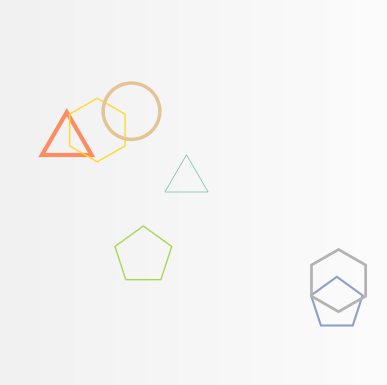[{"shape": "triangle", "thickness": 0.5, "radius": 0.32, "center": [0.481, 0.533]}, {"shape": "triangle", "thickness": 3, "radius": 0.37, "center": [0.172, 0.635]}, {"shape": "pentagon", "thickness": 1.5, "radius": 0.35, "center": [0.869, 0.211]}, {"shape": "pentagon", "thickness": 1, "radius": 0.39, "center": [0.37, 0.336]}, {"shape": "hexagon", "thickness": 1, "radius": 0.41, "center": [0.251, 0.662]}, {"shape": "circle", "thickness": 2.5, "radius": 0.37, "center": [0.339, 0.711]}, {"shape": "hexagon", "thickness": 2, "radius": 0.4, "center": [0.874, 0.271]}]